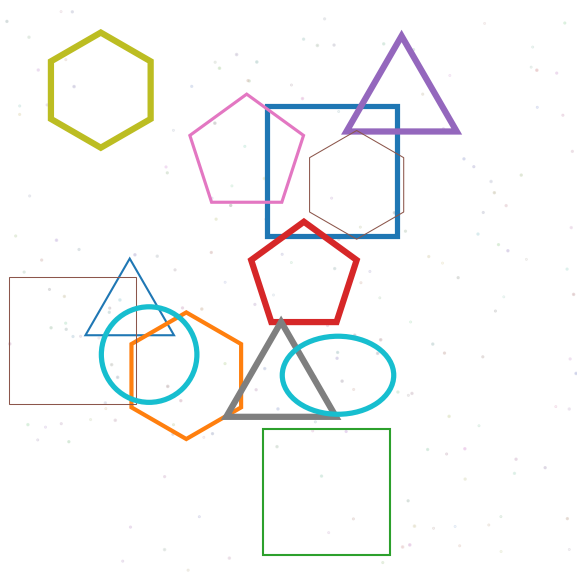[{"shape": "triangle", "thickness": 1, "radius": 0.44, "center": [0.225, 0.463]}, {"shape": "square", "thickness": 2.5, "radius": 0.56, "center": [0.575, 0.703]}, {"shape": "hexagon", "thickness": 2, "radius": 0.55, "center": [0.323, 0.349]}, {"shape": "square", "thickness": 1, "radius": 0.55, "center": [0.565, 0.147]}, {"shape": "pentagon", "thickness": 3, "radius": 0.48, "center": [0.526, 0.519]}, {"shape": "triangle", "thickness": 3, "radius": 0.55, "center": [0.695, 0.827]}, {"shape": "square", "thickness": 0.5, "radius": 0.55, "center": [0.126, 0.409]}, {"shape": "hexagon", "thickness": 0.5, "radius": 0.47, "center": [0.618, 0.679]}, {"shape": "pentagon", "thickness": 1.5, "radius": 0.52, "center": [0.427, 0.733]}, {"shape": "triangle", "thickness": 3, "radius": 0.55, "center": [0.487, 0.332]}, {"shape": "hexagon", "thickness": 3, "radius": 0.5, "center": [0.175, 0.843]}, {"shape": "oval", "thickness": 2.5, "radius": 0.48, "center": [0.585, 0.349]}, {"shape": "circle", "thickness": 2.5, "radius": 0.41, "center": [0.258, 0.385]}]